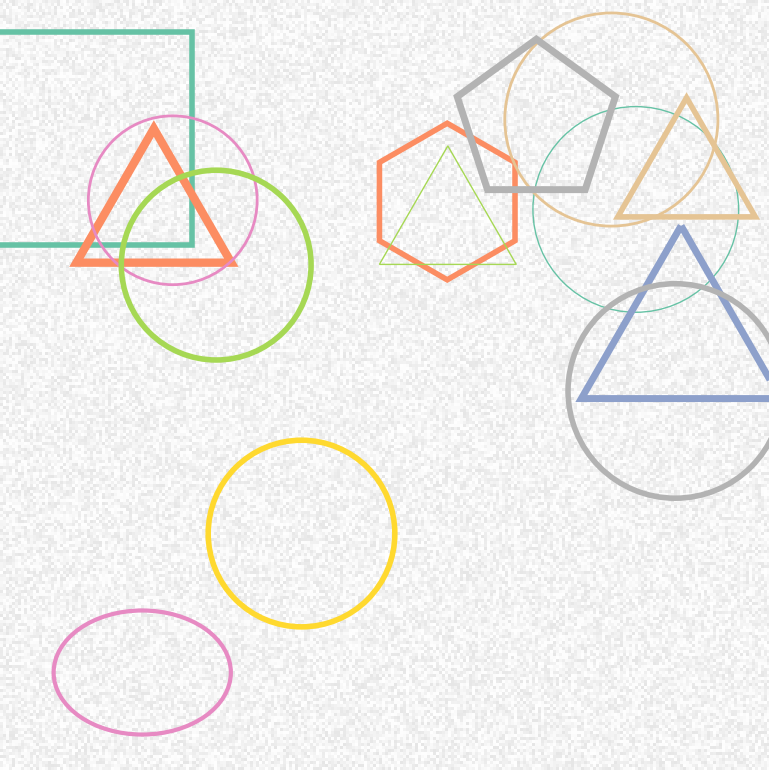[{"shape": "circle", "thickness": 0.5, "radius": 0.67, "center": [0.826, 0.728]}, {"shape": "square", "thickness": 2, "radius": 0.69, "center": [0.111, 0.82]}, {"shape": "triangle", "thickness": 3, "radius": 0.58, "center": [0.2, 0.717]}, {"shape": "hexagon", "thickness": 2, "radius": 0.51, "center": [0.581, 0.738]}, {"shape": "triangle", "thickness": 2.5, "radius": 0.75, "center": [0.885, 0.557]}, {"shape": "circle", "thickness": 1, "radius": 0.55, "center": [0.224, 0.74]}, {"shape": "oval", "thickness": 1.5, "radius": 0.58, "center": [0.185, 0.127]}, {"shape": "triangle", "thickness": 0.5, "radius": 0.51, "center": [0.582, 0.708]}, {"shape": "circle", "thickness": 2, "radius": 0.62, "center": [0.281, 0.656]}, {"shape": "circle", "thickness": 2, "radius": 0.61, "center": [0.392, 0.307]}, {"shape": "circle", "thickness": 1, "radius": 0.69, "center": [0.794, 0.845]}, {"shape": "triangle", "thickness": 2, "radius": 0.52, "center": [0.892, 0.77]}, {"shape": "pentagon", "thickness": 2.5, "radius": 0.54, "center": [0.697, 0.841]}, {"shape": "circle", "thickness": 2, "radius": 0.7, "center": [0.877, 0.492]}]